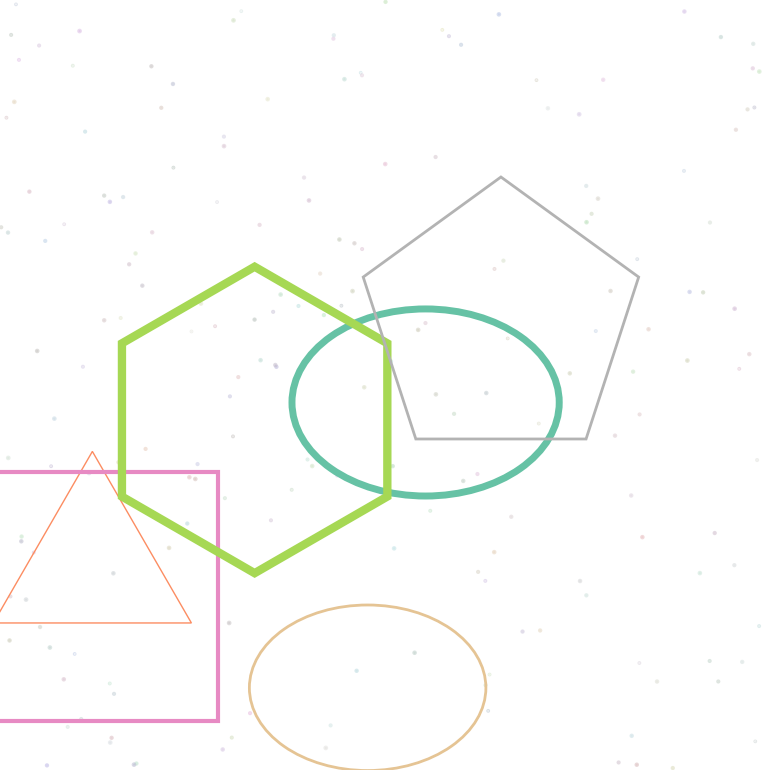[{"shape": "oval", "thickness": 2.5, "radius": 0.87, "center": [0.553, 0.477]}, {"shape": "triangle", "thickness": 0.5, "radius": 0.74, "center": [0.12, 0.265]}, {"shape": "square", "thickness": 1.5, "radius": 0.81, "center": [0.121, 0.225]}, {"shape": "hexagon", "thickness": 3, "radius": 0.99, "center": [0.331, 0.455]}, {"shape": "oval", "thickness": 1, "radius": 0.77, "center": [0.477, 0.107]}, {"shape": "pentagon", "thickness": 1, "radius": 0.94, "center": [0.651, 0.582]}]